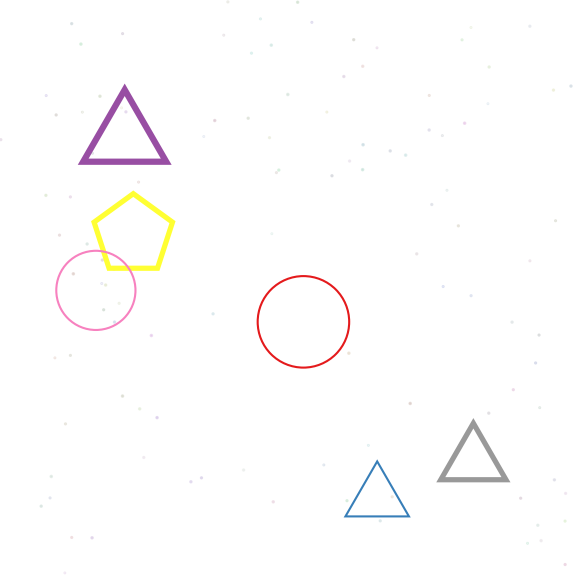[{"shape": "circle", "thickness": 1, "radius": 0.4, "center": [0.525, 0.442]}, {"shape": "triangle", "thickness": 1, "radius": 0.32, "center": [0.653, 0.137]}, {"shape": "triangle", "thickness": 3, "radius": 0.42, "center": [0.216, 0.761]}, {"shape": "pentagon", "thickness": 2.5, "radius": 0.36, "center": [0.231, 0.592]}, {"shape": "circle", "thickness": 1, "radius": 0.34, "center": [0.166, 0.496]}, {"shape": "triangle", "thickness": 2.5, "radius": 0.33, "center": [0.82, 0.201]}]